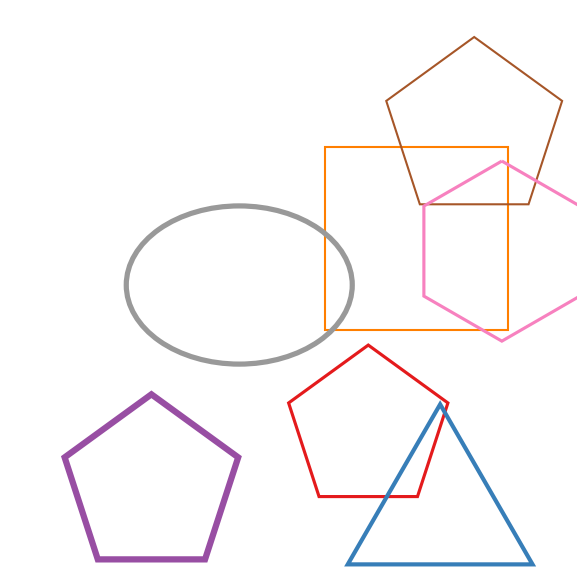[{"shape": "pentagon", "thickness": 1.5, "radius": 0.73, "center": [0.638, 0.257]}, {"shape": "triangle", "thickness": 2, "radius": 0.92, "center": [0.762, 0.114]}, {"shape": "pentagon", "thickness": 3, "radius": 0.79, "center": [0.262, 0.158]}, {"shape": "square", "thickness": 1, "radius": 0.79, "center": [0.721, 0.585]}, {"shape": "pentagon", "thickness": 1, "radius": 0.8, "center": [0.821, 0.775]}, {"shape": "hexagon", "thickness": 1.5, "radius": 0.78, "center": [0.869, 0.564]}, {"shape": "oval", "thickness": 2.5, "radius": 0.98, "center": [0.414, 0.506]}]